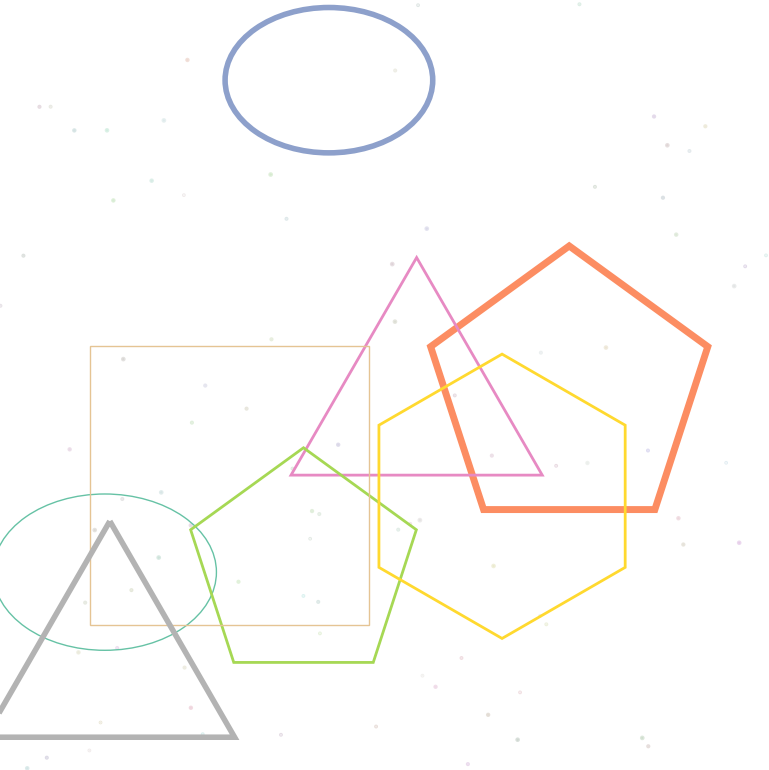[{"shape": "oval", "thickness": 0.5, "radius": 0.72, "center": [0.136, 0.257]}, {"shape": "pentagon", "thickness": 2.5, "radius": 0.95, "center": [0.739, 0.491]}, {"shape": "oval", "thickness": 2, "radius": 0.67, "center": [0.427, 0.896]}, {"shape": "triangle", "thickness": 1, "radius": 0.94, "center": [0.541, 0.477]}, {"shape": "pentagon", "thickness": 1, "radius": 0.77, "center": [0.394, 0.264]}, {"shape": "hexagon", "thickness": 1, "radius": 0.92, "center": [0.652, 0.355]}, {"shape": "square", "thickness": 0.5, "radius": 0.91, "center": [0.298, 0.369]}, {"shape": "triangle", "thickness": 2, "radius": 0.94, "center": [0.143, 0.136]}]